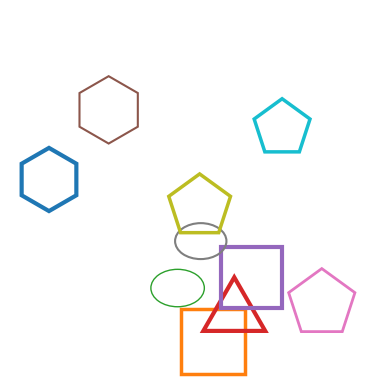[{"shape": "hexagon", "thickness": 3, "radius": 0.41, "center": [0.127, 0.534]}, {"shape": "square", "thickness": 2.5, "radius": 0.42, "center": [0.553, 0.113]}, {"shape": "oval", "thickness": 1, "radius": 0.35, "center": [0.461, 0.252]}, {"shape": "triangle", "thickness": 3, "radius": 0.46, "center": [0.608, 0.187]}, {"shape": "square", "thickness": 3, "radius": 0.4, "center": [0.654, 0.278]}, {"shape": "hexagon", "thickness": 1.5, "radius": 0.44, "center": [0.282, 0.715]}, {"shape": "pentagon", "thickness": 2, "radius": 0.45, "center": [0.836, 0.212]}, {"shape": "oval", "thickness": 1.5, "radius": 0.33, "center": [0.521, 0.374]}, {"shape": "pentagon", "thickness": 2.5, "radius": 0.42, "center": [0.519, 0.464]}, {"shape": "pentagon", "thickness": 2.5, "radius": 0.38, "center": [0.733, 0.667]}]